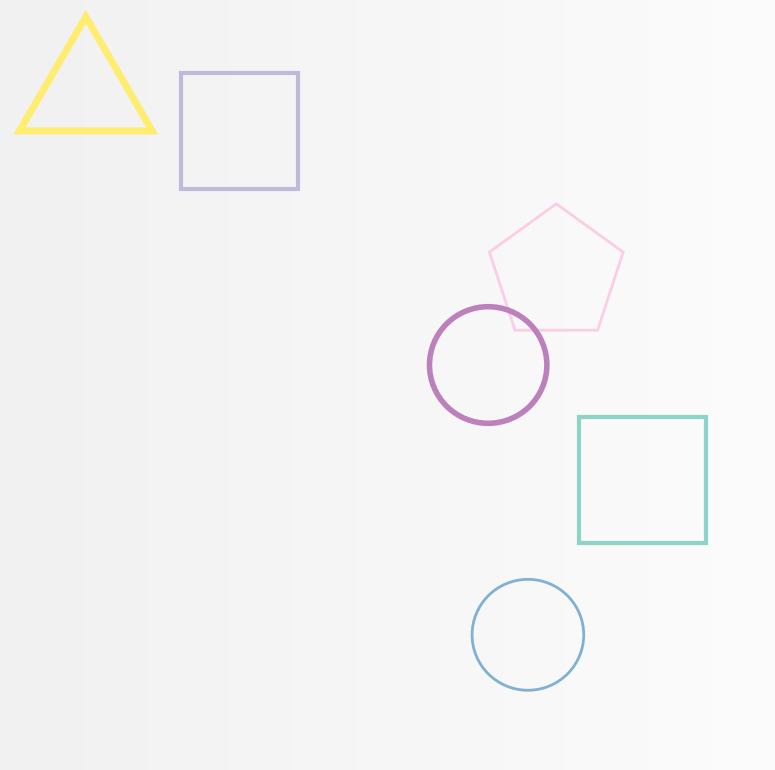[{"shape": "square", "thickness": 1.5, "radius": 0.41, "center": [0.829, 0.376]}, {"shape": "square", "thickness": 1.5, "radius": 0.38, "center": [0.309, 0.83]}, {"shape": "circle", "thickness": 1, "radius": 0.36, "center": [0.681, 0.176]}, {"shape": "pentagon", "thickness": 1, "radius": 0.45, "center": [0.718, 0.645]}, {"shape": "circle", "thickness": 2, "radius": 0.38, "center": [0.63, 0.526]}, {"shape": "triangle", "thickness": 2.5, "radius": 0.49, "center": [0.111, 0.879]}]